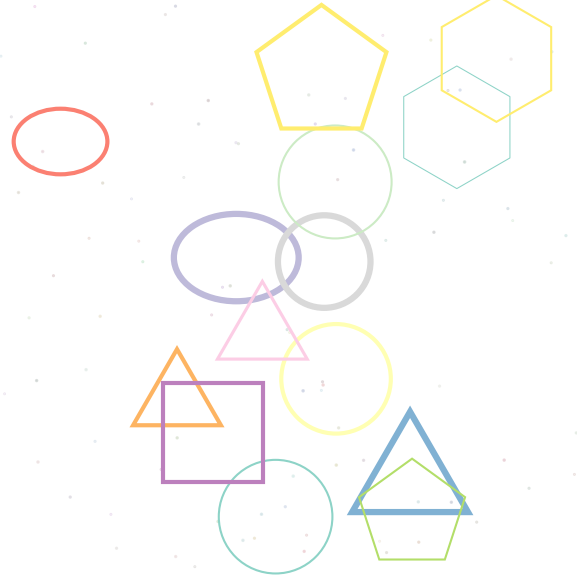[{"shape": "hexagon", "thickness": 0.5, "radius": 0.53, "center": [0.791, 0.779]}, {"shape": "circle", "thickness": 1, "radius": 0.49, "center": [0.477, 0.104]}, {"shape": "circle", "thickness": 2, "radius": 0.47, "center": [0.582, 0.343]}, {"shape": "oval", "thickness": 3, "radius": 0.54, "center": [0.409, 0.553]}, {"shape": "oval", "thickness": 2, "radius": 0.41, "center": [0.105, 0.754]}, {"shape": "triangle", "thickness": 3, "radius": 0.58, "center": [0.71, 0.17]}, {"shape": "triangle", "thickness": 2, "radius": 0.44, "center": [0.307, 0.307]}, {"shape": "pentagon", "thickness": 1, "radius": 0.48, "center": [0.714, 0.108]}, {"shape": "triangle", "thickness": 1.5, "radius": 0.45, "center": [0.454, 0.422]}, {"shape": "circle", "thickness": 3, "radius": 0.4, "center": [0.561, 0.546]}, {"shape": "square", "thickness": 2, "radius": 0.43, "center": [0.369, 0.251]}, {"shape": "circle", "thickness": 1, "radius": 0.49, "center": [0.58, 0.684]}, {"shape": "pentagon", "thickness": 2, "radius": 0.59, "center": [0.557, 0.872]}, {"shape": "hexagon", "thickness": 1, "radius": 0.55, "center": [0.86, 0.898]}]